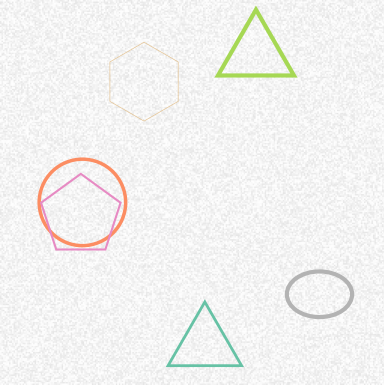[{"shape": "triangle", "thickness": 2, "radius": 0.55, "center": [0.532, 0.105]}, {"shape": "circle", "thickness": 2.5, "radius": 0.56, "center": [0.214, 0.474]}, {"shape": "pentagon", "thickness": 1.5, "radius": 0.54, "center": [0.21, 0.44]}, {"shape": "triangle", "thickness": 3, "radius": 0.57, "center": [0.665, 0.861]}, {"shape": "hexagon", "thickness": 0.5, "radius": 0.51, "center": [0.374, 0.788]}, {"shape": "oval", "thickness": 3, "radius": 0.42, "center": [0.83, 0.236]}]